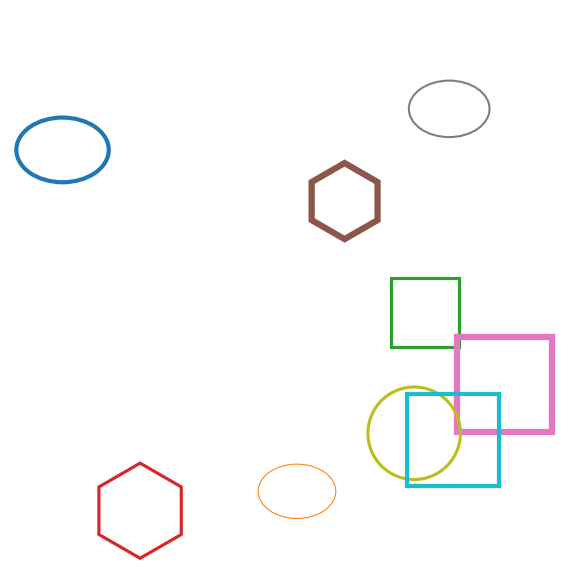[{"shape": "oval", "thickness": 2, "radius": 0.4, "center": [0.108, 0.74]}, {"shape": "oval", "thickness": 0.5, "radius": 0.34, "center": [0.514, 0.148]}, {"shape": "square", "thickness": 1.5, "radius": 0.3, "center": [0.736, 0.458]}, {"shape": "hexagon", "thickness": 1.5, "radius": 0.41, "center": [0.243, 0.115]}, {"shape": "hexagon", "thickness": 3, "radius": 0.33, "center": [0.597, 0.651]}, {"shape": "square", "thickness": 3, "radius": 0.41, "center": [0.874, 0.334]}, {"shape": "oval", "thickness": 1, "radius": 0.35, "center": [0.778, 0.811]}, {"shape": "circle", "thickness": 1.5, "radius": 0.4, "center": [0.717, 0.249]}, {"shape": "square", "thickness": 2, "radius": 0.4, "center": [0.784, 0.238]}]